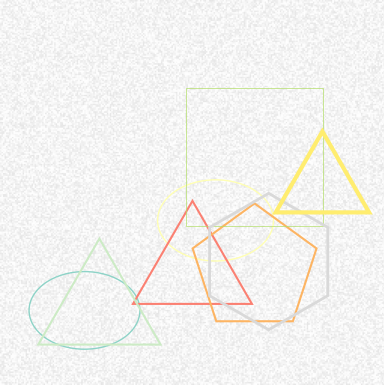[{"shape": "oval", "thickness": 1, "radius": 0.72, "center": [0.219, 0.194]}, {"shape": "oval", "thickness": 1, "radius": 0.75, "center": [0.56, 0.428]}, {"shape": "triangle", "thickness": 1.5, "radius": 0.89, "center": [0.5, 0.3]}, {"shape": "pentagon", "thickness": 1.5, "radius": 0.85, "center": [0.661, 0.302]}, {"shape": "square", "thickness": 0.5, "radius": 0.89, "center": [0.661, 0.592]}, {"shape": "hexagon", "thickness": 2, "radius": 0.89, "center": [0.698, 0.321]}, {"shape": "triangle", "thickness": 1.5, "radius": 0.92, "center": [0.258, 0.197]}, {"shape": "triangle", "thickness": 3, "radius": 0.7, "center": [0.837, 0.518]}]